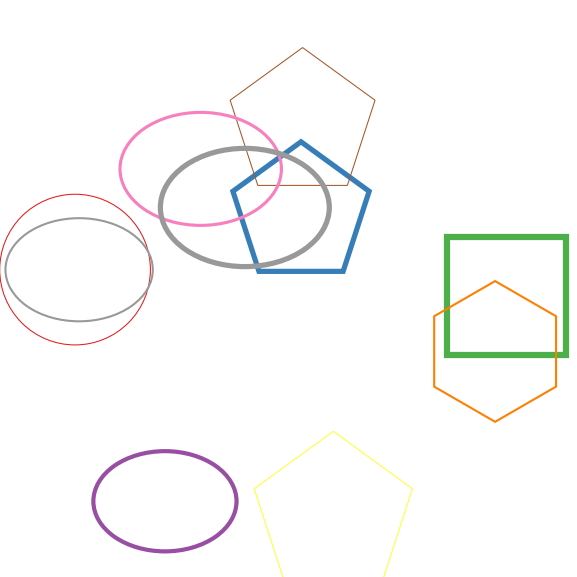[{"shape": "circle", "thickness": 0.5, "radius": 0.65, "center": [0.13, 0.532]}, {"shape": "pentagon", "thickness": 2.5, "radius": 0.62, "center": [0.521, 0.63]}, {"shape": "square", "thickness": 3, "radius": 0.51, "center": [0.877, 0.487]}, {"shape": "oval", "thickness": 2, "radius": 0.62, "center": [0.286, 0.131]}, {"shape": "hexagon", "thickness": 1, "radius": 0.61, "center": [0.857, 0.391]}, {"shape": "pentagon", "thickness": 0.5, "radius": 0.72, "center": [0.577, 0.108]}, {"shape": "pentagon", "thickness": 0.5, "radius": 0.66, "center": [0.524, 0.785]}, {"shape": "oval", "thickness": 1.5, "radius": 0.7, "center": [0.348, 0.707]}, {"shape": "oval", "thickness": 1, "radius": 0.64, "center": [0.137, 0.532]}, {"shape": "oval", "thickness": 2.5, "radius": 0.73, "center": [0.424, 0.64]}]